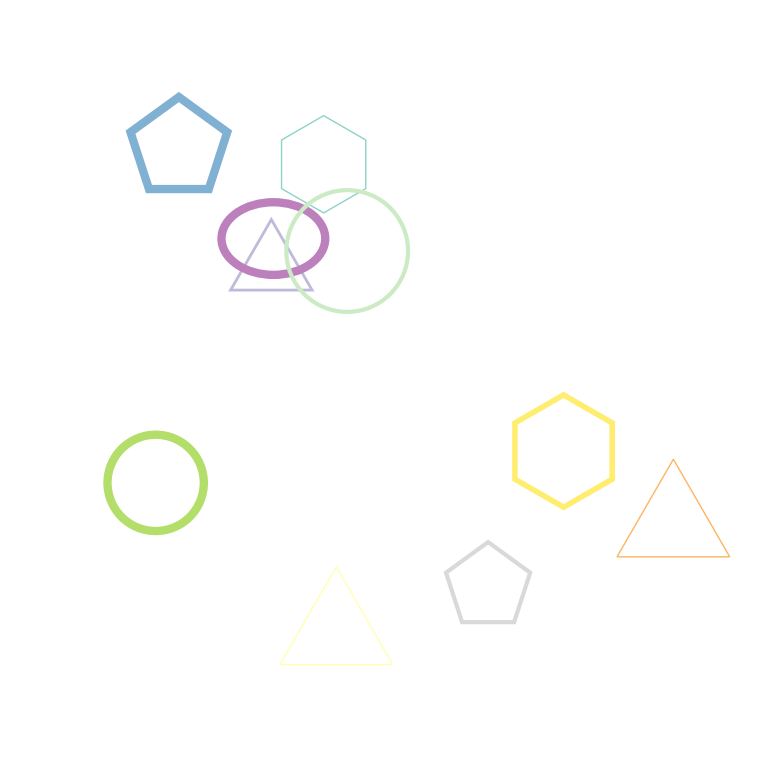[{"shape": "hexagon", "thickness": 0.5, "radius": 0.32, "center": [0.42, 0.787]}, {"shape": "triangle", "thickness": 0.5, "radius": 0.42, "center": [0.437, 0.179]}, {"shape": "triangle", "thickness": 1, "radius": 0.31, "center": [0.352, 0.654]}, {"shape": "pentagon", "thickness": 3, "radius": 0.33, "center": [0.232, 0.808]}, {"shape": "triangle", "thickness": 0.5, "radius": 0.42, "center": [0.874, 0.319]}, {"shape": "circle", "thickness": 3, "radius": 0.31, "center": [0.202, 0.373]}, {"shape": "pentagon", "thickness": 1.5, "radius": 0.29, "center": [0.634, 0.238]}, {"shape": "oval", "thickness": 3, "radius": 0.34, "center": [0.355, 0.69]}, {"shape": "circle", "thickness": 1.5, "radius": 0.4, "center": [0.451, 0.674]}, {"shape": "hexagon", "thickness": 2, "radius": 0.36, "center": [0.732, 0.414]}]